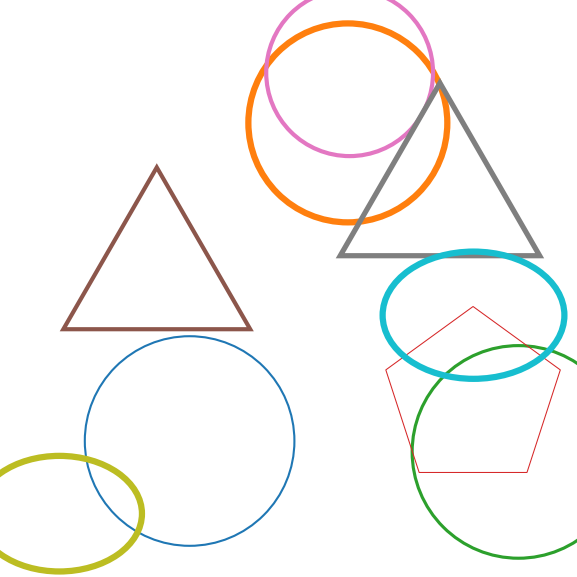[{"shape": "circle", "thickness": 1, "radius": 0.91, "center": [0.328, 0.235]}, {"shape": "circle", "thickness": 3, "radius": 0.86, "center": [0.602, 0.786]}, {"shape": "circle", "thickness": 1.5, "radius": 0.92, "center": [0.898, 0.217]}, {"shape": "pentagon", "thickness": 0.5, "radius": 0.79, "center": [0.819, 0.31]}, {"shape": "triangle", "thickness": 2, "radius": 0.93, "center": [0.271, 0.522]}, {"shape": "circle", "thickness": 2, "radius": 0.72, "center": [0.605, 0.873]}, {"shape": "triangle", "thickness": 2.5, "radius": 1.0, "center": [0.762, 0.656]}, {"shape": "oval", "thickness": 3, "radius": 0.71, "center": [0.103, 0.11]}, {"shape": "oval", "thickness": 3, "radius": 0.79, "center": [0.82, 0.453]}]